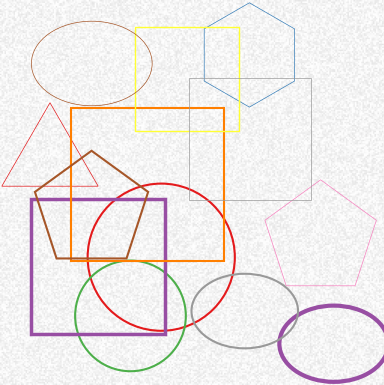[{"shape": "circle", "thickness": 1.5, "radius": 0.96, "center": [0.419, 0.332]}, {"shape": "triangle", "thickness": 0.5, "radius": 0.72, "center": [0.13, 0.589]}, {"shape": "hexagon", "thickness": 0.5, "radius": 0.68, "center": [0.648, 0.857]}, {"shape": "circle", "thickness": 1.5, "radius": 0.72, "center": [0.339, 0.18]}, {"shape": "square", "thickness": 2.5, "radius": 0.87, "center": [0.255, 0.307]}, {"shape": "oval", "thickness": 3, "radius": 0.71, "center": [0.867, 0.107]}, {"shape": "square", "thickness": 1.5, "radius": 0.99, "center": [0.384, 0.52]}, {"shape": "square", "thickness": 1, "radius": 0.67, "center": [0.485, 0.795]}, {"shape": "oval", "thickness": 0.5, "radius": 0.78, "center": [0.238, 0.835]}, {"shape": "pentagon", "thickness": 1.5, "radius": 0.77, "center": [0.238, 0.454]}, {"shape": "pentagon", "thickness": 0.5, "radius": 0.76, "center": [0.833, 0.381]}, {"shape": "square", "thickness": 0.5, "radius": 0.79, "center": [0.65, 0.639]}, {"shape": "oval", "thickness": 1.5, "radius": 0.69, "center": [0.636, 0.192]}]